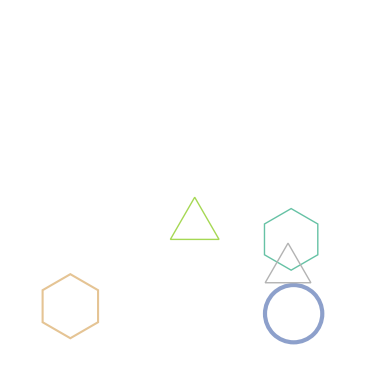[{"shape": "hexagon", "thickness": 1, "radius": 0.4, "center": [0.756, 0.378]}, {"shape": "circle", "thickness": 3, "radius": 0.37, "center": [0.763, 0.185]}, {"shape": "triangle", "thickness": 1, "radius": 0.36, "center": [0.506, 0.415]}, {"shape": "hexagon", "thickness": 1.5, "radius": 0.42, "center": [0.183, 0.205]}, {"shape": "triangle", "thickness": 1, "radius": 0.34, "center": [0.748, 0.3]}]